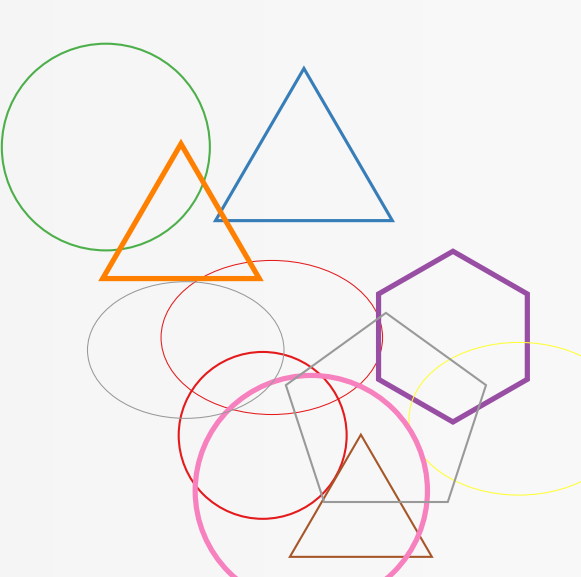[{"shape": "oval", "thickness": 0.5, "radius": 0.95, "center": [0.468, 0.415]}, {"shape": "circle", "thickness": 1, "radius": 0.72, "center": [0.452, 0.245]}, {"shape": "triangle", "thickness": 1.5, "radius": 0.88, "center": [0.523, 0.705]}, {"shape": "circle", "thickness": 1, "radius": 0.89, "center": [0.182, 0.744]}, {"shape": "hexagon", "thickness": 2.5, "radius": 0.74, "center": [0.779, 0.416]}, {"shape": "triangle", "thickness": 2.5, "radius": 0.78, "center": [0.311, 0.595]}, {"shape": "oval", "thickness": 0.5, "radius": 0.94, "center": [0.893, 0.274]}, {"shape": "triangle", "thickness": 1, "radius": 0.71, "center": [0.621, 0.105]}, {"shape": "circle", "thickness": 2.5, "radius": 1.0, "center": [0.536, 0.149]}, {"shape": "oval", "thickness": 0.5, "radius": 0.85, "center": [0.32, 0.393]}, {"shape": "pentagon", "thickness": 1, "radius": 0.91, "center": [0.664, 0.276]}]